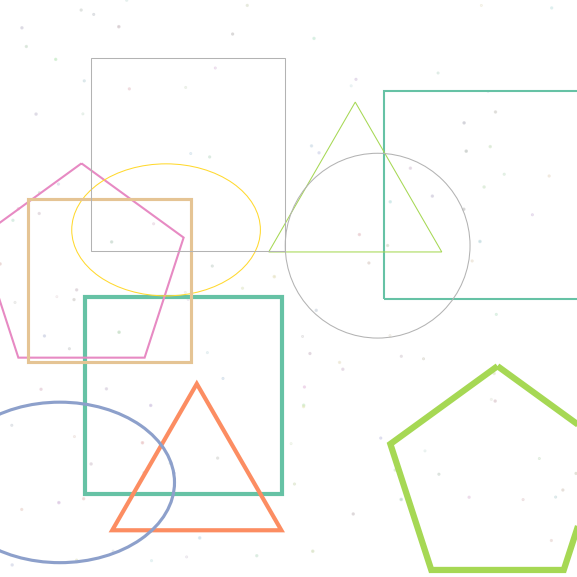[{"shape": "square", "thickness": 2, "radius": 0.85, "center": [0.318, 0.313]}, {"shape": "square", "thickness": 1, "radius": 0.9, "center": [0.844, 0.661]}, {"shape": "triangle", "thickness": 2, "radius": 0.85, "center": [0.341, 0.165]}, {"shape": "oval", "thickness": 1.5, "radius": 0.99, "center": [0.104, 0.164]}, {"shape": "pentagon", "thickness": 1, "radius": 0.93, "center": [0.141, 0.53]}, {"shape": "pentagon", "thickness": 3, "radius": 0.98, "center": [0.862, 0.17]}, {"shape": "triangle", "thickness": 0.5, "radius": 0.87, "center": [0.615, 0.649]}, {"shape": "oval", "thickness": 0.5, "radius": 0.82, "center": [0.288, 0.601]}, {"shape": "square", "thickness": 1.5, "radius": 0.71, "center": [0.19, 0.514]}, {"shape": "circle", "thickness": 0.5, "radius": 0.8, "center": [0.654, 0.574]}, {"shape": "square", "thickness": 0.5, "radius": 0.84, "center": [0.326, 0.732]}]